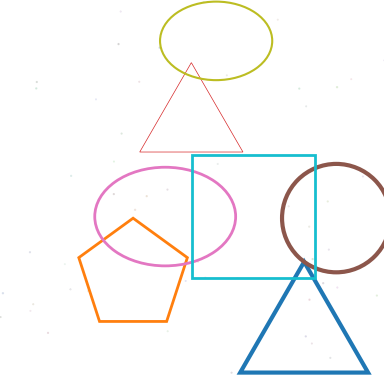[{"shape": "triangle", "thickness": 3, "radius": 0.96, "center": [0.79, 0.128]}, {"shape": "pentagon", "thickness": 2, "radius": 0.74, "center": [0.346, 0.285]}, {"shape": "triangle", "thickness": 0.5, "radius": 0.77, "center": [0.497, 0.683]}, {"shape": "circle", "thickness": 3, "radius": 0.7, "center": [0.873, 0.433]}, {"shape": "oval", "thickness": 2, "radius": 0.91, "center": [0.429, 0.438]}, {"shape": "oval", "thickness": 1.5, "radius": 0.73, "center": [0.561, 0.894]}, {"shape": "square", "thickness": 2, "radius": 0.8, "center": [0.66, 0.437]}]